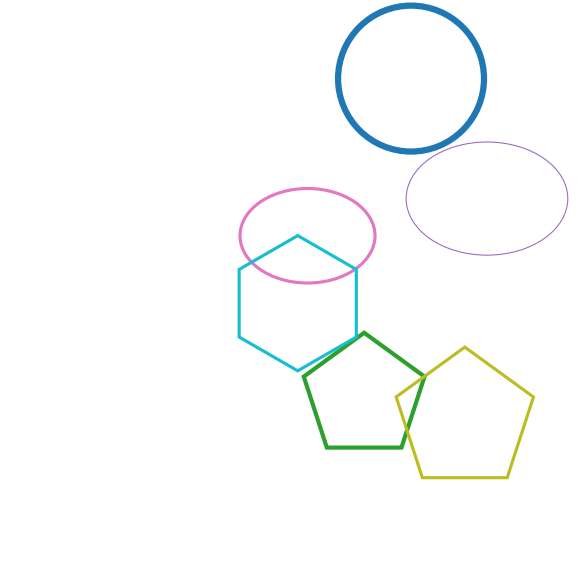[{"shape": "circle", "thickness": 3, "radius": 0.63, "center": [0.712, 0.863]}, {"shape": "pentagon", "thickness": 2, "radius": 0.55, "center": [0.631, 0.313]}, {"shape": "oval", "thickness": 0.5, "radius": 0.7, "center": [0.843, 0.655]}, {"shape": "oval", "thickness": 1.5, "radius": 0.58, "center": [0.532, 0.591]}, {"shape": "pentagon", "thickness": 1.5, "radius": 0.62, "center": [0.805, 0.273]}, {"shape": "hexagon", "thickness": 1.5, "radius": 0.59, "center": [0.516, 0.474]}]